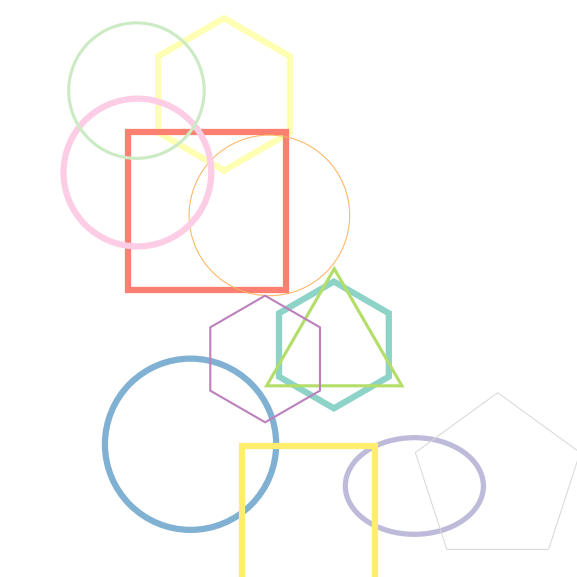[{"shape": "hexagon", "thickness": 3, "radius": 0.55, "center": [0.578, 0.402]}, {"shape": "hexagon", "thickness": 3, "radius": 0.66, "center": [0.388, 0.836]}, {"shape": "oval", "thickness": 2.5, "radius": 0.6, "center": [0.718, 0.158]}, {"shape": "square", "thickness": 3, "radius": 0.68, "center": [0.359, 0.633]}, {"shape": "circle", "thickness": 3, "radius": 0.74, "center": [0.33, 0.23]}, {"shape": "circle", "thickness": 0.5, "radius": 0.7, "center": [0.466, 0.626]}, {"shape": "triangle", "thickness": 1.5, "radius": 0.68, "center": [0.579, 0.399]}, {"shape": "circle", "thickness": 3, "radius": 0.64, "center": [0.238, 0.7]}, {"shape": "pentagon", "thickness": 0.5, "radius": 0.75, "center": [0.862, 0.169]}, {"shape": "hexagon", "thickness": 1, "radius": 0.55, "center": [0.459, 0.378]}, {"shape": "circle", "thickness": 1.5, "radius": 0.59, "center": [0.236, 0.842]}, {"shape": "square", "thickness": 3, "radius": 0.58, "center": [0.534, 0.112]}]